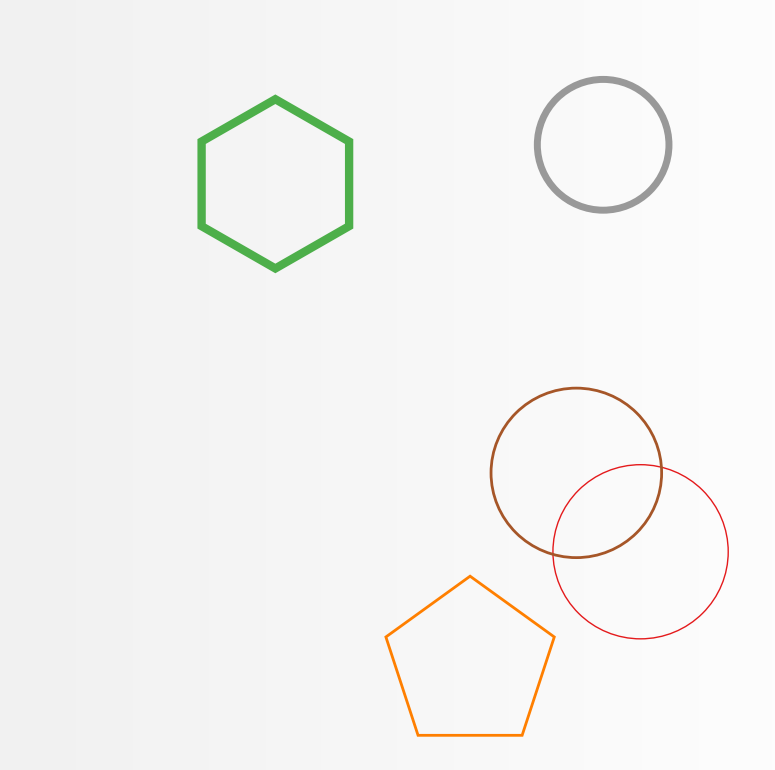[{"shape": "circle", "thickness": 0.5, "radius": 0.57, "center": [0.827, 0.283]}, {"shape": "hexagon", "thickness": 3, "radius": 0.55, "center": [0.355, 0.761]}, {"shape": "pentagon", "thickness": 1, "radius": 0.57, "center": [0.607, 0.137]}, {"shape": "circle", "thickness": 1, "radius": 0.55, "center": [0.744, 0.386]}, {"shape": "circle", "thickness": 2.5, "radius": 0.42, "center": [0.778, 0.812]}]